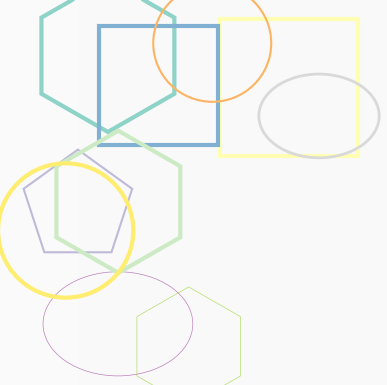[{"shape": "hexagon", "thickness": 3, "radius": 0.99, "center": [0.278, 0.855]}, {"shape": "square", "thickness": 3, "radius": 0.89, "center": [0.746, 0.773]}, {"shape": "pentagon", "thickness": 1.5, "radius": 0.74, "center": [0.201, 0.464]}, {"shape": "square", "thickness": 3, "radius": 0.77, "center": [0.409, 0.778]}, {"shape": "circle", "thickness": 1.5, "radius": 0.76, "center": [0.548, 0.888]}, {"shape": "hexagon", "thickness": 0.5, "radius": 0.77, "center": [0.487, 0.101]}, {"shape": "oval", "thickness": 2, "radius": 0.78, "center": [0.823, 0.699]}, {"shape": "oval", "thickness": 0.5, "radius": 0.97, "center": [0.304, 0.159]}, {"shape": "hexagon", "thickness": 3, "radius": 0.92, "center": [0.305, 0.476]}, {"shape": "circle", "thickness": 3, "radius": 0.87, "center": [0.17, 0.401]}]